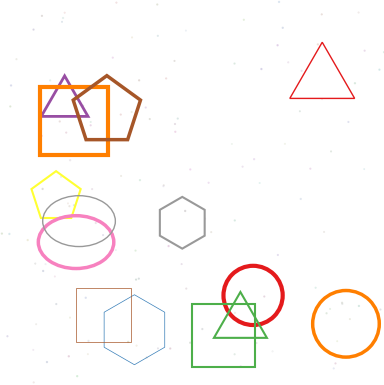[{"shape": "circle", "thickness": 3, "radius": 0.38, "center": [0.657, 0.233]}, {"shape": "triangle", "thickness": 1, "radius": 0.49, "center": [0.837, 0.793]}, {"shape": "hexagon", "thickness": 0.5, "radius": 0.45, "center": [0.349, 0.144]}, {"shape": "square", "thickness": 1.5, "radius": 0.41, "center": [0.58, 0.129]}, {"shape": "triangle", "thickness": 1.5, "radius": 0.4, "center": [0.624, 0.162]}, {"shape": "triangle", "thickness": 2, "radius": 0.35, "center": [0.168, 0.733]}, {"shape": "circle", "thickness": 2.5, "radius": 0.43, "center": [0.899, 0.159]}, {"shape": "square", "thickness": 3, "radius": 0.44, "center": [0.193, 0.685]}, {"shape": "pentagon", "thickness": 1.5, "radius": 0.34, "center": [0.146, 0.488]}, {"shape": "pentagon", "thickness": 2.5, "radius": 0.46, "center": [0.278, 0.712]}, {"shape": "square", "thickness": 0.5, "radius": 0.35, "center": [0.269, 0.181]}, {"shape": "oval", "thickness": 2.5, "radius": 0.49, "center": [0.198, 0.371]}, {"shape": "oval", "thickness": 1, "radius": 0.47, "center": [0.205, 0.426]}, {"shape": "hexagon", "thickness": 1.5, "radius": 0.34, "center": [0.473, 0.421]}]